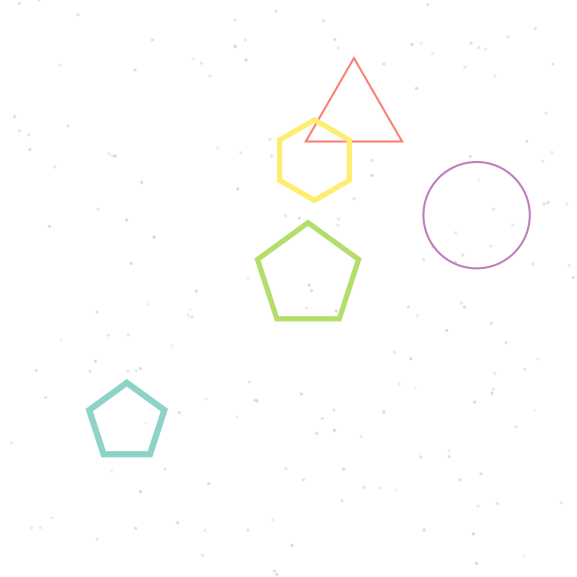[{"shape": "pentagon", "thickness": 3, "radius": 0.34, "center": [0.22, 0.268]}, {"shape": "triangle", "thickness": 1, "radius": 0.48, "center": [0.613, 0.802]}, {"shape": "pentagon", "thickness": 2.5, "radius": 0.46, "center": [0.533, 0.522]}, {"shape": "circle", "thickness": 1, "radius": 0.46, "center": [0.825, 0.627]}, {"shape": "hexagon", "thickness": 2.5, "radius": 0.35, "center": [0.545, 0.722]}]